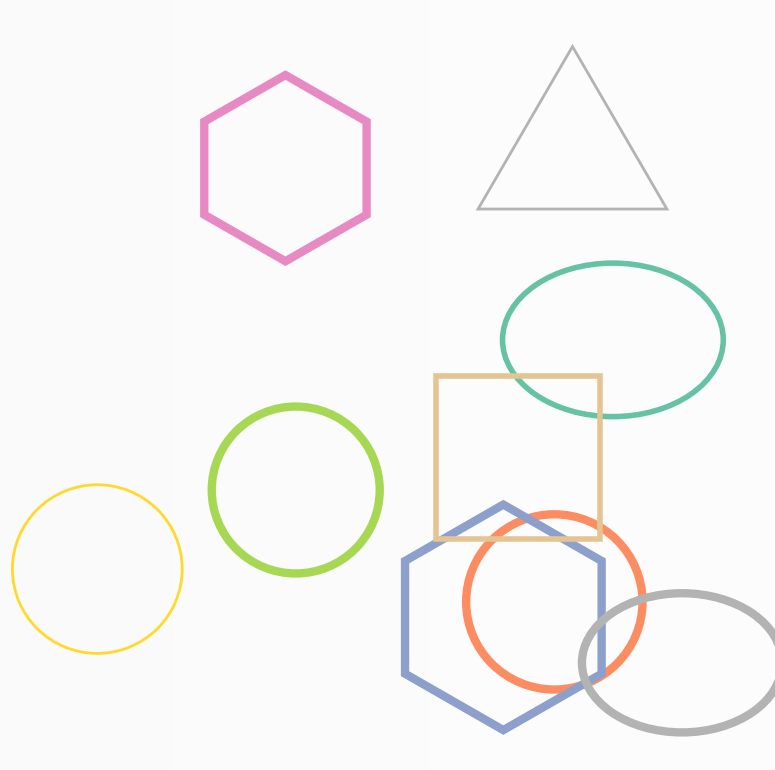[{"shape": "oval", "thickness": 2, "radius": 0.71, "center": [0.791, 0.559]}, {"shape": "circle", "thickness": 3, "radius": 0.57, "center": [0.715, 0.218]}, {"shape": "hexagon", "thickness": 3, "radius": 0.73, "center": [0.649, 0.198]}, {"shape": "hexagon", "thickness": 3, "radius": 0.6, "center": [0.368, 0.782]}, {"shape": "circle", "thickness": 3, "radius": 0.54, "center": [0.382, 0.364]}, {"shape": "circle", "thickness": 1, "radius": 0.55, "center": [0.126, 0.261]}, {"shape": "square", "thickness": 2, "radius": 0.53, "center": [0.669, 0.405]}, {"shape": "oval", "thickness": 3, "radius": 0.65, "center": [0.88, 0.139]}, {"shape": "triangle", "thickness": 1, "radius": 0.7, "center": [0.739, 0.799]}]